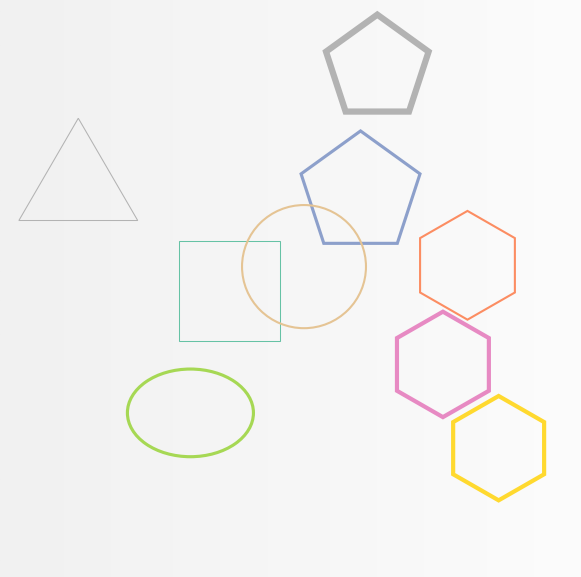[{"shape": "square", "thickness": 0.5, "radius": 0.43, "center": [0.395, 0.495]}, {"shape": "hexagon", "thickness": 1, "radius": 0.47, "center": [0.804, 0.54]}, {"shape": "pentagon", "thickness": 1.5, "radius": 0.54, "center": [0.62, 0.665]}, {"shape": "hexagon", "thickness": 2, "radius": 0.46, "center": [0.762, 0.368]}, {"shape": "oval", "thickness": 1.5, "radius": 0.54, "center": [0.328, 0.284]}, {"shape": "hexagon", "thickness": 2, "radius": 0.45, "center": [0.858, 0.223]}, {"shape": "circle", "thickness": 1, "radius": 0.53, "center": [0.523, 0.537]}, {"shape": "pentagon", "thickness": 3, "radius": 0.46, "center": [0.649, 0.881]}, {"shape": "triangle", "thickness": 0.5, "radius": 0.59, "center": [0.135, 0.676]}]